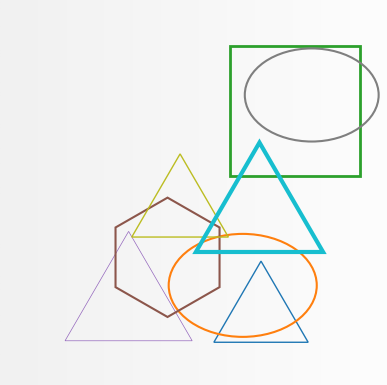[{"shape": "triangle", "thickness": 1, "radius": 0.7, "center": [0.674, 0.181]}, {"shape": "oval", "thickness": 1.5, "radius": 0.96, "center": [0.626, 0.259]}, {"shape": "square", "thickness": 2, "radius": 0.84, "center": [0.761, 0.712]}, {"shape": "triangle", "thickness": 0.5, "radius": 0.95, "center": [0.332, 0.21]}, {"shape": "hexagon", "thickness": 1.5, "radius": 0.77, "center": [0.432, 0.332]}, {"shape": "oval", "thickness": 1.5, "radius": 0.86, "center": [0.804, 0.753]}, {"shape": "triangle", "thickness": 1, "radius": 0.72, "center": [0.465, 0.456]}, {"shape": "triangle", "thickness": 3, "radius": 0.95, "center": [0.67, 0.44]}]